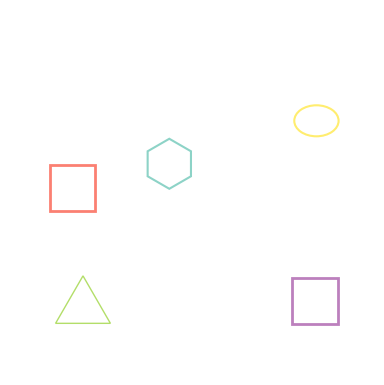[{"shape": "hexagon", "thickness": 1.5, "radius": 0.32, "center": [0.44, 0.575]}, {"shape": "square", "thickness": 2, "radius": 0.29, "center": [0.188, 0.512]}, {"shape": "triangle", "thickness": 1, "radius": 0.41, "center": [0.216, 0.201]}, {"shape": "square", "thickness": 2, "radius": 0.3, "center": [0.818, 0.219]}, {"shape": "oval", "thickness": 1.5, "radius": 0.29, "center": [0.822, 0.686]}]